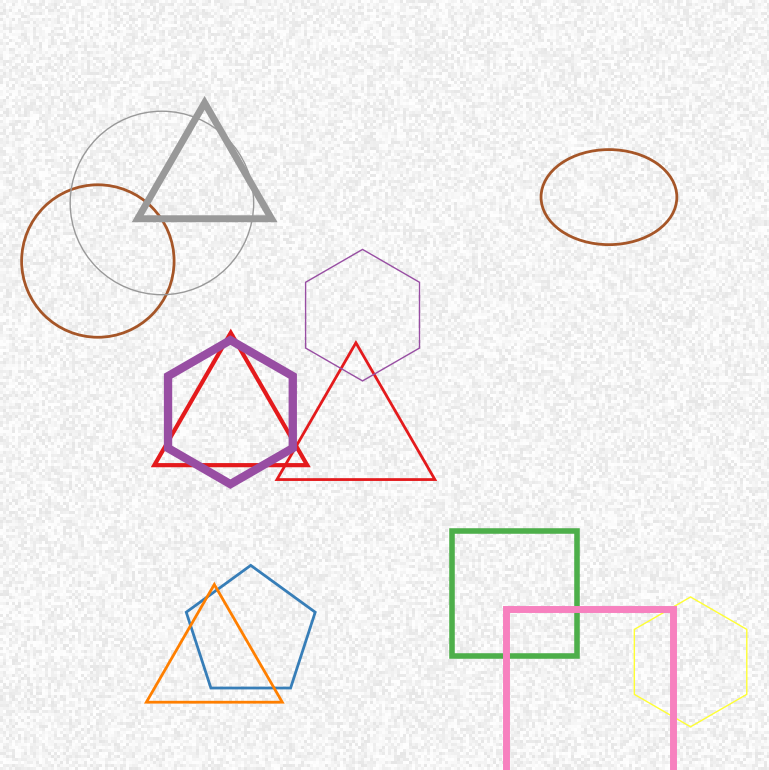[{"shape": "triangle", "thickness": 1.5, "radius": 0.57, "center": [0.3, 0.453]}, {"shape": "triangle", "thickness": 1, "radius": 0.59, "center": [0.462, 0.436]}, {"shape": "pentagon", "thickness": 1, "radius": 0.44, "center": [0.326, 0.178]}, {"shape": "square", "thickness": 2, "radius": 0.4, "center": [0.668, 0.229]}, {"shape": "hexagon", "thickness": 0.5, "radius": 0.43, "center": [0.471, 0.591]}, {"shape": "hexagon", "thickness": 3, "radius": 0.47, "center": [0.299, 0.465]}, {"shape": "triangle", "thickness": 1, "radius": 0.51, "center": [0.278, 0.139]}, {"shape": "hexagon", "thickness": 0.5, "radius": 0.42, "center": [0.897, 0.14]}, {"shape": "oval", "thickness": 1, "radius": 0.44, "center": [0.791, 0.744]}, {"shape": "circle", "thickness": 1, "radius": 0.5, "center": [0.127, 0.661]}, {"shape": "square", "thickness": 2.5, "radius": 0.54, "center": [0.766, 0.102]}, {"shape": "triangle", "thickness": 2.5, "radius": 0.5, "center": [0.266, 0.766]}, {"shape": "circle", "thickness": 0.5, "radius": 0.6, "center": [0.21, 0.736]}]